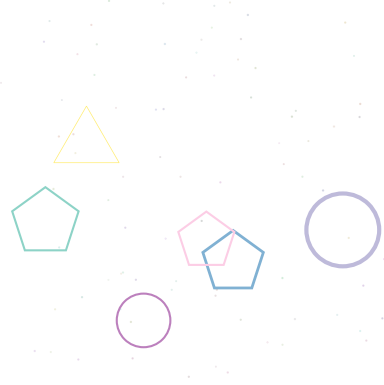[{"shape": "pentagon", "thickness": 1.5, "radius": 0.45, "center": [0.118, 0.423]}, {"shape": "circle", "thickness": 3, "radius": 0.47, "center": [0.89, 0.403]}, {"shape": "pentagon", "thickness": 2, "radius": 0.41, "center": [0.605, 0.319]}, {"shape": "pentagon", "thickness": 1.5, "radius": 0.38, "center": [0.536, 0.374]}, {"shape": "circle", "thickness": 1.5, "radius": 0.35, "center": [0.373, 0.168]}, {"shape": "triangle", "thickness": 0.5, "radius": 0.49, "center": [0.225, 0.626]}]